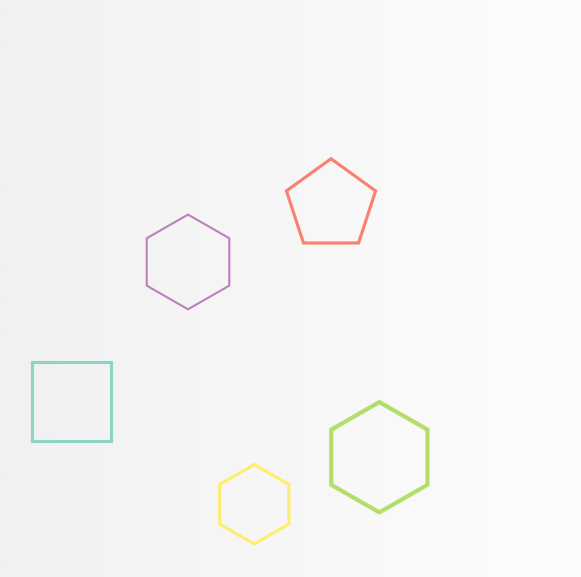[{"shape": "square", "thickness": 1.5, "radius": 0.34, "center": [0.123, 0.304]}, {"shape": "pentagon", "thickness": 1.5, "radius": 0.4, "center": [0.569, 0.644]}, {"shape": "hexagon", "thickness": 2, "radius": 0.48, "center": [0.653, 0.207]}, {"shape": "hexagon", "thickness": 1, "radius": 0.41, "center": [0.323, 0.546]}, {"shape": "hexagon", "thickness": 1.5, "radius": 0.34, "center": [0.437, 0.126]}]